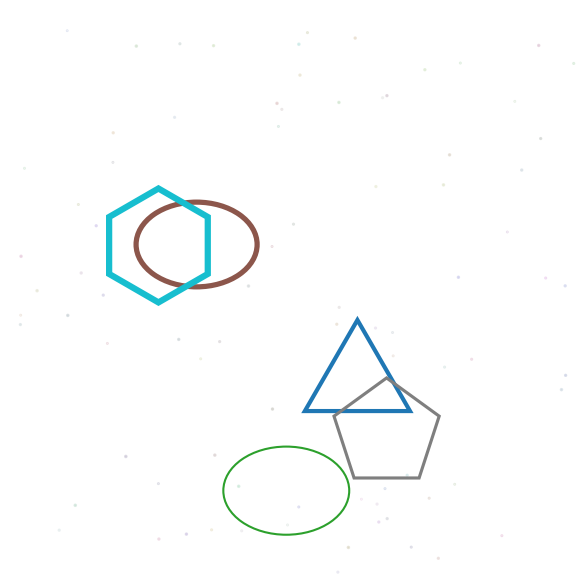[{"shape": "triangle", "thickness": 2, "radius": 0.53, "center": [0.619, 0.34]}, {"shape": "oval", "thickness": 1, "radius": 0.55, "center": [0.496, 0.15]}, {"shape": "oval", "thickness": 2.5, "radius": 0.52, "center": [0.34, 0.576]}, {"shape": "pentagon", "thickness": 1.5, "radius": 0.48, "center": [0.669, 0.249]}, {"shape": "hexagon", "thickness": 3, "radius": 0.49, "center": [0.274, 0.574]}]